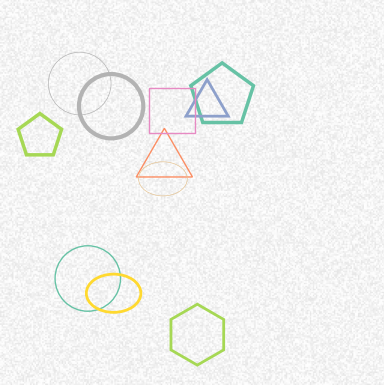[{"shape": "circle", "thickness": 1, "radius": 0.42, "center": [0.228, 0.277]}, {"shape": "pentagon", "thickness": 2.5, "radius": 0.43, "center": [0.577, 0.751]}, {"shape": "triangle", "thickness": 1, "radius": 0.42, "center": [0.427, 0.582]}, {"shape": "triangle", "thickness": 2, "radius": 0.32, "center": [0.538, 0.73]}, {"shape": "square", "thickness": 1, "radius": 0.3, "center": [0.446, 0.713]}, {"shape": "hexagon", "thickness": 2, "radius": 0.4, "center": [0.513, 0.131]}, {"shape": "pentagon", "thickness": 2.5, "radius": 0.3, "center": [0.104, 0.646]}, {"shape": "oval", "thickness": 2, "radius": 0.35, "center": [0.295, 0.238]}, {"shape": "oval", "thickness": 0.5, "radius": 0.32, "center": [0.423, 0.535]}, {"shape": "circle", "thickness": 3, "radius": 0.42, "center": [0.289, 0.724]}, {"shape": "circle", "thickness": 0.5, "radius": 0.41, "center": [0.207, 0.783]}]